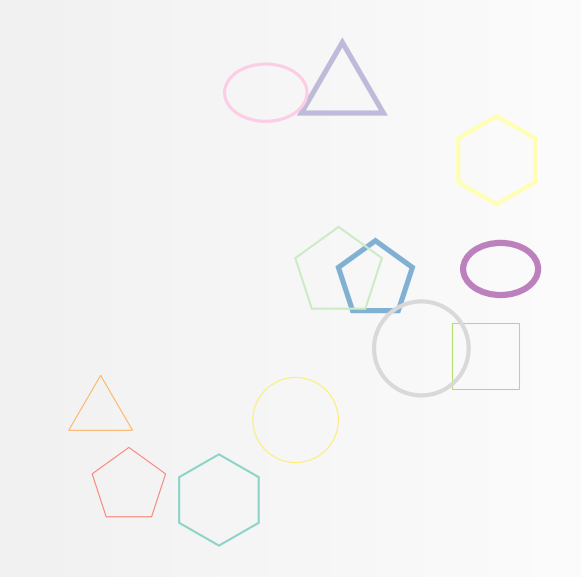[{"shape": "hexagon", "thickness": 1, "radius": 0.4, "center": [0.377, 0.133]}, {"shape": "hexagon", "thickness": 2, "radius": 0.38, "center": [0.854, 0.722]}, {"shape": "triangle", "thickness": 2.5, "radius": 0.41, "center": [0.589, 0.844]}, {"shape": "pentagon", "thickness": 0.5, "radius": 0.33, "center": [0.222, 0.158]}, {"shape": "pentagon", "thickness": 2.5, "radius": 0.33, "center": [0.646, 0.515]}, {"shape": "triangle", "thickness": 0.5, "radius": 0.32, "center": [0.173, 0.286]}, {"shape": "square", "thickness": 0.5, "radius": 0.29, "center": [0.836, 0.382]}, {"shape": "oval", "thickness": 1.5, "radius": 0.35, "center": [0.457, 0.839]}, {"shape": "circle", "thickness": 2, "radius": 0.41, "center": [0.725, 0.396]}, {"shape": "oval", "thickness": 3, "radius": 0.32, "center": [0.861, 0.533]}, {"shape": "pentagon", "thickness": 1, "radius": 0.39, "center": [0.583, 0.528]}, {"shape": "circle", "thickness": 0.5, "radius": 0.37, "center": [0.509, 0.272]}]